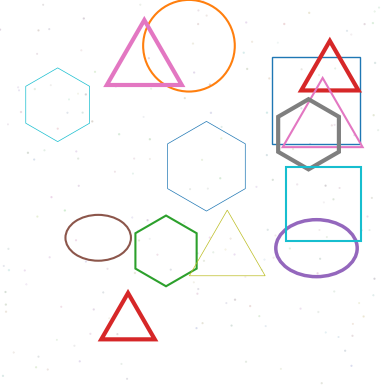[{"shape": "hexagon", "thickness": 0.5, "radius": 0.58, "center": [0.536, 0.568]}, {"shape": "square", "thickness": 1, "radius": 0.57, "center": [0.821, 0.74]}, {"shape": "circle", "thickness": 1.5, "radius": 0.6, "center": [0.491, 0.881]}, {"shape": "hexagon", "thickness": 1.5, "radius": 0.46, "center": [0.431, 0.348]}, {"shape": "triangle", "thickness": 3, "radius": 0.43, "center": [0.857, 0.808]}, {"shape": "triangle", "thickness": 3, "radius": 0.4, "center": [0.333, 0.159]}, {"shape": "oval", "thickness": 2.5, "radius": 0.53, "center": [0.822, 0.355]}, {"shape": "oval", "thickness": 1.5, "radius": 0.43, "center": [0.255, 0.382]}, {"shape": "triangle", "thickness": 1.5, "radius": 0.6, "center": [0.838, 0.678]}, {"shape": "triangle", "thickness": 3, "radius": 0.56, "center": [0.375, 0.835]}, {"shape": "hexagon", "thickness": 3, "radius": 0.46, "center": [0.801, 0.651]}, {"shape": "triangle", "thickness": 0.5, "radius": 0.57, "center": [0.59, 0.341]}, {"shape": "hexagon", "thickness": 0.5, "radius": 0.48, "center": [0.15, 0.728]}, {"shape": "square", "thickness": 1.5, "radius": 0.48, "center": [0.84, 0.47]}]